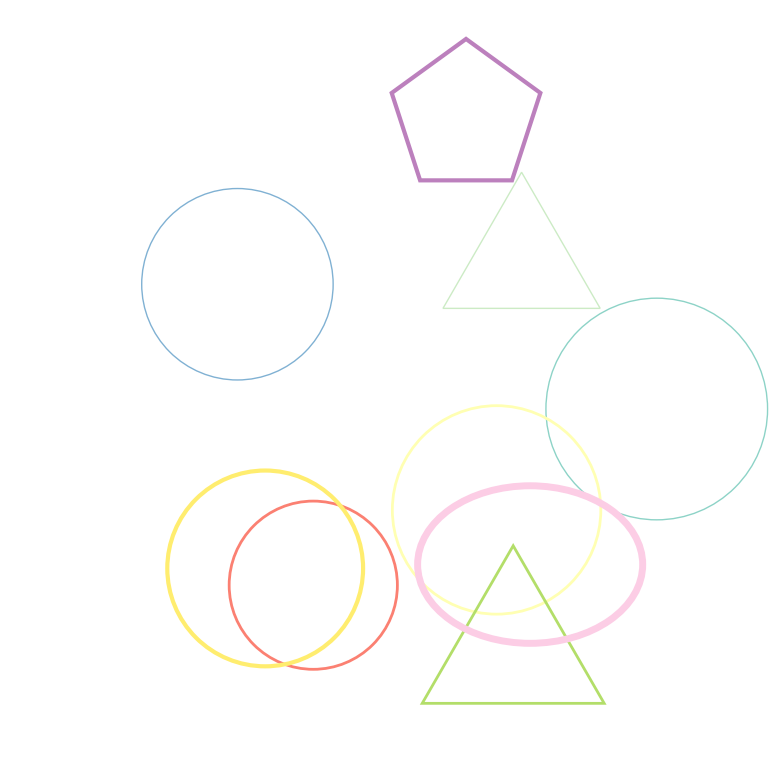[{"shape": "circle", "thickness": 0.5, "radius": 0.72, "center": [0.853, 0.469]}, {"shape": "circle", "thickness": 1, "radius": 0.68, "center": [0.645, 0.338]}, {"shape": "circle", "thickness": 1, "radius": 0.55, "center": [0.407, 0.24]}, {"shape": "circle", "thickness": 0.5, "radius": 0.62, "center": [0.308, 0.631]}, {"shape": "triangle", "thickness": 1, "radius": 0.68, "center": [0.666, 0.155]}, {"shape": "oval", "thickness": 2.5, "radius": 0.73, "center": [0.689, 0.267]}, {"shape": "pentagon", "thickness": 1.5, "radius": 0.51, "center": [0.605, 0.848]}, {"shape": "triangle", "thickness": 0.5, "radius": 0.59, "center": [0.677, 0.658]}, {"shape": "circle", "thickness": 1.5, "radius": 0.64, "center": [0.344, 0.262]}]